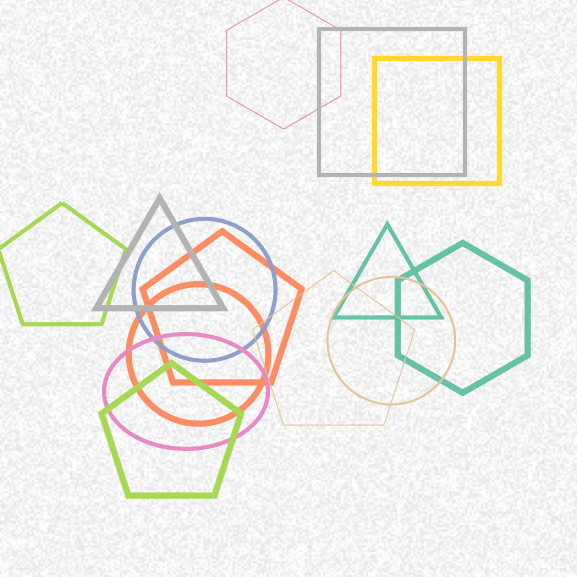[{"shape": "triangle", "thickness": 2, "radius": 0.54, "center": [0.671, 0.503]}, {"shape": "hexagon", "thickness": 3, "radius": 0.65, "center": [0.801, 0.449]}, {"shape": "circle", "thickness": 3, "radius": 0.6, "center": [0.344, 0.386]}, {"shape": "pentagon", "thickness": 3, "radius": 0.72, "center": [0.385, 0.454]}, {"shape": "circle", "thickness": 2, "radius": 0.61, "center": [0.354, 0.497]}, {"shape": "hexagon", "thickness": 0.5, "radius": 0.57, "center": [0.491, 0.89]}, {"shape": "oval", "thickness": 2, "radius": 0.71, "center": [0.322, 0.321]}, {"shape": "pentagon", "thickness": 3, "radius": 0.63, "center": [0.297, 0.244]}, {"shape": "pentagon", "thickness": 2, "radius": 0.58, "center": [0.108, 0.532]}, {"shape": "square", "thickness": 2.5, "radius": 0.54, "center": [0.756, 0.79]}, {"shape": "circle", "thickness": 1, "radius": 0.55, "center": [0.678, 0.409]}, {"shape": "pentagon", "thickness": 0.5, "radius": 0.74, "center": [0.578, 0.383]}, {"shape": "square", "thickness": 2, "radius": 0.63, "center": [0.679, 0.822]}, {"shape": "triangle", "thickness": 3, "radius": 0.64, "center": [0.277, 0.529]}]